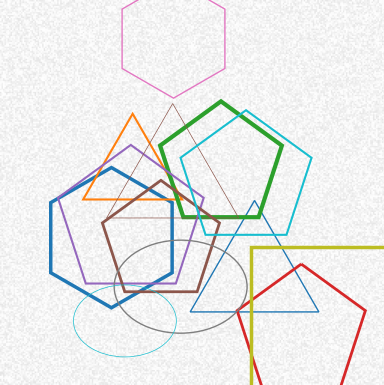[{"shape": "triangle", "thickness": 1, "radius": 0.96, "center": [0.661, 0.286]}, {"shape": "hexagon", "thickness": 2.5, "radius": 0.91, "center": [0.289, 0.383]}, {"shape": "triangle", "thickness": 1.5, "radius": 0.74, "center": [0.345, 0.556]}, {"shape": "pentagon", "thickness": 3, "radius": 0.83, "center": [0.574, 0.57]}, {"shape": "pentagon", "thickness": 2, "radius": 0.88, "center": [0.782, 0.139]}, {"shape": "pentagon", "thickness": 1.5, "radius": 1.0, "center": [0.34, 0.425]}, {"shape": "triangle", "thickness": 0.5, "radius": 0.99, "center": [0.448, 0.533]}, {"shape": "pentagon", "thickness": 2, "radius": 0.8, "center": [0.418, 0.372]}, {"shape": "hexagon", "thickness": 1, "radius": 0.77, "center": [0.451, 0.899]}, {"shape": "oval", "thickness": 1, "radius": 0.86, "center": [0.469, 0.255]}, {"shape": "square", "thickness": 2.5, "radius": 0.98, "center": [0.848, 0.161]}, {"shape": "oval", "thickness": 0.5, "radius": 0.67, "center": [0.324, 0.166]}, {"shape": "pentagon", "thickness": 1.5, "radius": 0.89, "center": [0.639, 0.535]}]